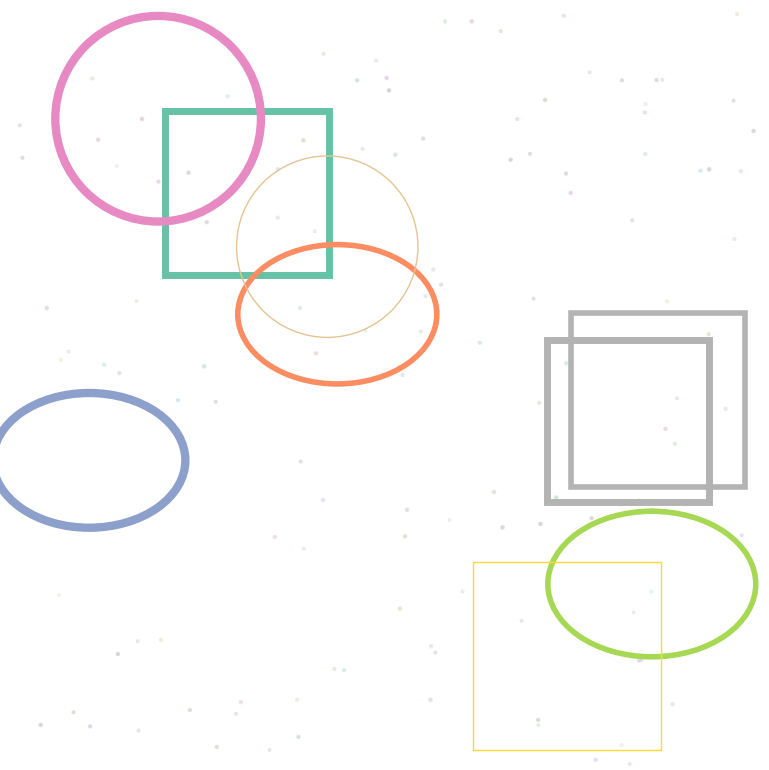[{"shape": "square", "thickness": 2.5, "radius": 0.53, "center": [0.321, 0.749]}, {"shape": "oval", "thickness": 2, "radius": 0.65, "center": [0.438, 0.592]}, {"shape": "oval", "thickness": 3, "radius": 0.62, "center": [0.116, 0.402]}, {"shape": "circle", "thickness": 3, "radius": 0.67, "center": [0.205, 0.846]}, {"shape": "oval", "thickness": 2, "radius": 0.68, "center": [0.846, 0.242]}, {"shape": "square", "thickness": 0.5, "radius": 0.61, "center": [0.737, 0.148]}, {"shape": "circle", "thickness": 0.5, "radius": 0.59, "center": [0.425, 0.68]}, {"shape": "square", "thickness": 2.5, "radius": 0.53, "center": [0.815, 0.453]}, {"shape": "square", "thickness": 2, "radius": 0.57, "center": [0.855, 0.481]}]